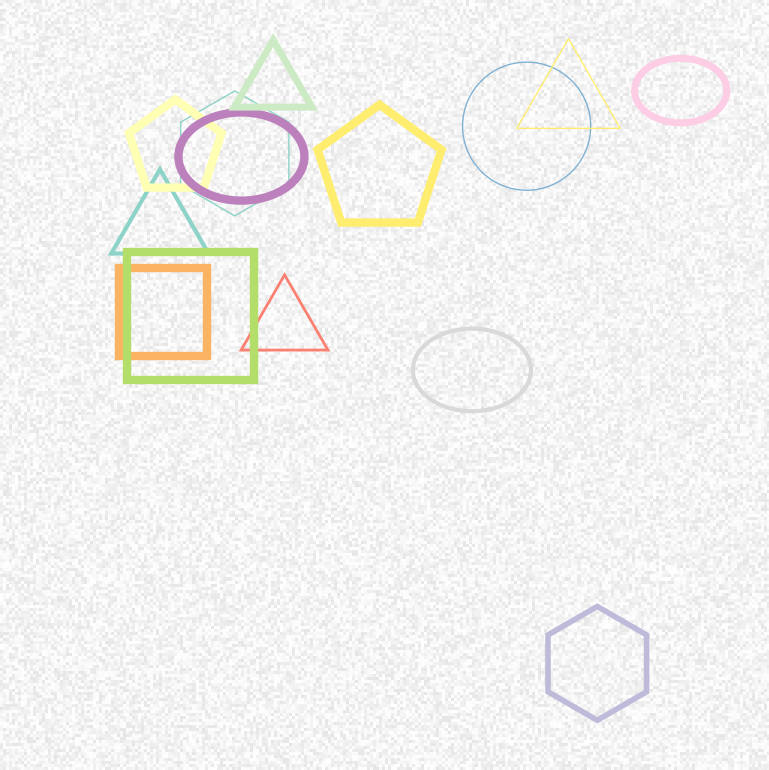[{"shape": "triangle", "thickness": 1.5, "radius": 0.36, "center": [0.208, 0.707]}, {"shape": "hexagon", "thickness": 0.5, "radius": 0.41, "center": [0.305, 0.801]}, {"shape": "pentagon", "thickness": 3, "radius": 0.32, "center": [0.228, 0.808]}, {"shape": "hexagon", "thickness": 2, "radius": 0.37, "center": [0.776, 0.139]}, {"shape": "triangle", "thickness": 1, "radius": 0.33, "center": [0.37, 0.578]}, {"shape": "circle", "thickness": 0.5, "radius": 0.42, "center": [0.684, 0.836]}, {"shape": "square", "thickness": 3, "radius": 0.29, "center": [0.212, 0.595]}, {"shape": "square", "thickness": 3, "radius": 0.42, "center": [0.247, 0.589]}, {"shape": "oval", "thickness": 2.5, "radius": 0.3, "center": [0.884, 0.882]}, {"shape": "oval", "thickness": 1.5, "radius": 0.38, "center": [0.613, 0.52]}, {"shape": "oval", "thickness": 3, "radius": 0.41, "center": [0.314, 0.797]}, {"shape": "triangle", "thickness": 2.5, "radius": 0.29, "center": [0.355, 0.89]}, {"shape": "triangle", "thickness": 0.5, "radius": 0.39, "center": [0.738, 0.872]}, {"shape": "pentagon", "thickness": 3, "radius": 0.42, "center": [0.493, 0.779]}]